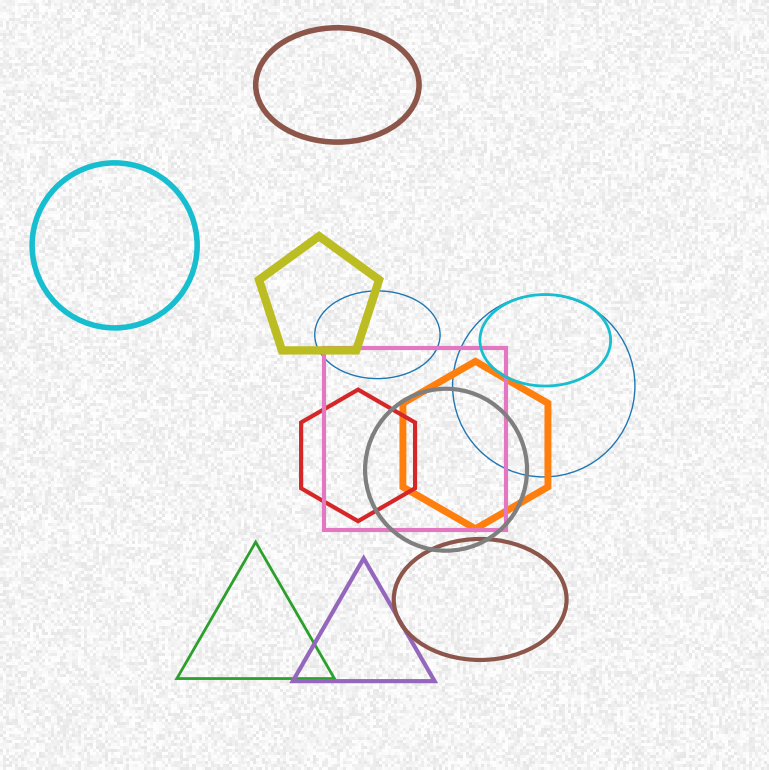[{"shape": "circle", "thickness": 0.5, "radius": 0.59, "center": [0.706, 0.499]}, {"shape": "oval", "thickness": 0.5, "radius": 0.41, "center": [0.49, 0.565]}, {"shape": "hexagon", "thickness": 2.5, "radius": 0.54, "center": [0.617, 0.422]}, {"shape": "triangle", "thickness": 1, "radius": 0.59, "center": [0.332, 0.178]}, {"shape": "hexagon", "thickness": 1.5, "radius": 0.43, "center": [0.465, 0.409]}, {"shape": "triangle", "thickness": 1.5, "radius": 0.53, "center": [0.472, 0.169]}, {"shape": "oval", "thickness": 1.5, "radius": 0.56, "center": [0.624, 0.221]}, {"shape": "oval", "thickness": 2, "radius": 0.53, "center": [0.438, 0.89]}, {"shape": "square", "thickness": 1.5, "radius": 0.59, "center": [0.539, 0.43]}, {"shape": "circle", "thickness": 1.5, "radius": 0.53, "center": [0.579, 0.39]}, {"shape": "pentagon", "thickness": 3, "radius": 0.41, "center": [0.414, 0.611]}, {"shape": "circle", "thickness": 2, "radius": 0.54, "center": [0.149, 0.681]}, {"shape": "oval", "thickness": 1, "radius": 0.42, "center": [0.708, 0.558]}]